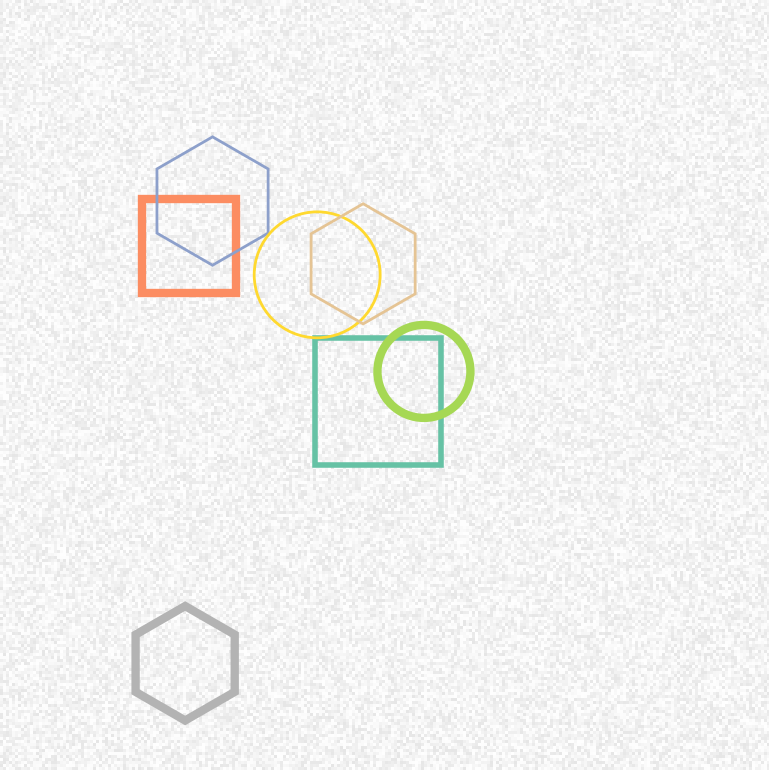[{"shape": "square", "thickness": 2, "radius": 0.41, "center": [0.491, 0.479]}, {"shape": "square", "thickness": 3, "radius": 0.31, "center": [0.246, 0.681]}, {"shape": "hexagon", "thickness": 1, "radius": 0.42, "center": [0.276, 0.739]}, {"shape": "circle", "thickness": 3, "radius": 0.3, "center": [0.551, 0.518]}, {"shape": "circle", "thickness": 1, "radius": 0.41, "center": [0.412, 0.643]}, {"shape": "hexagon", "thickness": 1, "radius": 0.39, "center": [0.472, 0.657]}, {"shape": "hexagon", "thickness": 3, "radius": 0.37, "center": [0.24, 0.139]}]